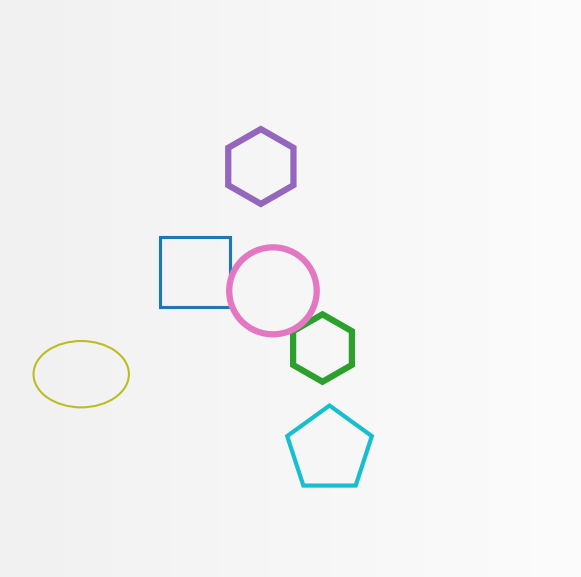[{"shape": "square", "thickness": 1.5, "radius": 0.3, "center": [0.335, 0.528]}, {"shape": "hexagon", "thickness": 3, "radius": 0.29, "center": [0.555, 0.396]}, {"shape": "hexagon", "thickness": 3, "radius": 0.32, "center": [0.449, 0.711]}, {"shape": "circle", "thickness": 3, "radius": 0.38, "center": [0.47, 0.496]}, {"shape": "oval", "thickness": 1, "radius": 0.41, "center": [0.14, 0.351]}, {"shape": "pentagon", "thickness": 2, "radius": 0.38, "center": [0.567, 0.22]}]